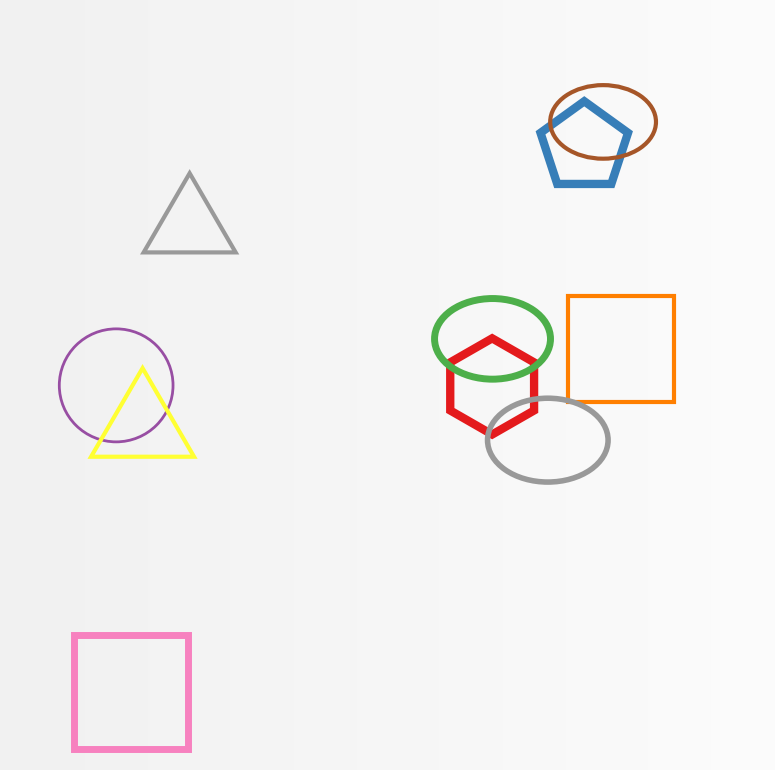[{"shape": "hexagon", "thickness": 3, "radius": 0.31, "center": [0.635, 0.498]}, {"shape": "pentagon", "thickness": 3, "radius": 0.3, "center": [0.754, 0.809]}, {"shape": "oval", "thickness": 2.5, "radius": 0.37, "center": [0.636, 0.56]}, {"shape": "circle", "thickness": 1, "radius": 0.37, "center": [0.15, 0.5]}, {"shape": "square", "thickness": 1.5, "radius": 0.34, "center": [0.802, 0.547]}, {"shape": "triangle", "thickness": 1.5, "radius": 0.38, "center": [0.184, 0.445]}, {"shape": "oval", "thickness": 1.5, "radius": 0.34, "center": [0.778, 0.842]}, {"shape": "square", "thickness": 2.5, "radius": 0.37, "center": [0.169, 0.102]}, {"shape": "triangle", "thickness": 1.5, "radius": 0.34, "center": [0.245, 0.706]}, {"shape": "oval", "thickness": 2, "radius": 0.39, "center": [0.707, 0.428]}]